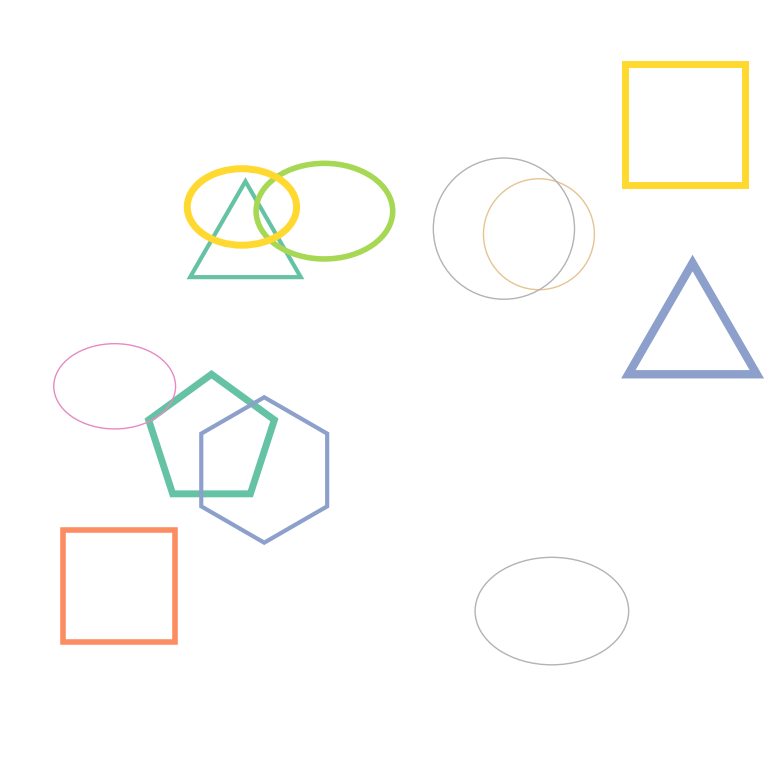[{"shape": "triangle", "thickness": 1.5, "radius": 0.41, "center": [0.319, 0.682]}, {"shape": "pentagon", "thickness": 2.5, "radius": 0.43, "center": [0.275, 0.428]}, {"shape": "square", "thickness": 2, "radius": 0.36, "center": [0.155, 0.239]}, {"shape": "triangle", "thickness": 3, "radius": 0.48, "center": [0.899, 0.562]}, {"shape": "hexagon", "thickness": 1.5, "radius": 0.47, "center": [0.343, 0.39]}, {"shape": "oval", "thickness": 0.5, "radius": 0.4, "center": [0.149, 0.498]}, {"shape": "oval", "thickness": 2, "radius": 0.44, "center": [0.421, 0.726]}, {"shape": "oval", "thickness": 2.5, "radius": 0.36, "center": [0.314, 0.731]}, {"shape": "square", "thickness": 2.5, "radius": 0.39, "center": [0.889, 0.838]}, {"shape": "circle", "thickness": 0.5, "radius": 0.36, "center": [0.7, 0.696]}, {"shape": "circle", "thickness": 0.5, "radius": 0.46, "center": [0.654, 0.703]}, {"shape": "oval", "thickness": 0.5, "radius": 0.5, "center": [0.717, 0.206]}]